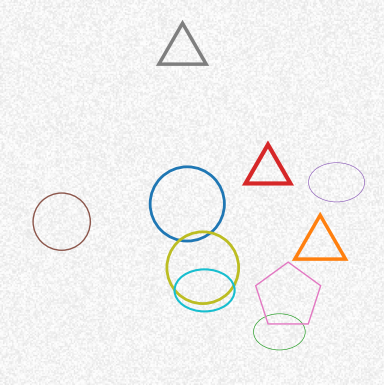[{"shape": "circle", "thickness": 2, "radius": 0.48, "center": [0.486, 0.47]}, {"shape": "triangle", "thickness": 2.5, "radius": 0.38, "center": [0.832, 0.365]}, {"shape": "oval", "thickness": 0.5, "radius": 0.34, "center": [0.726, 0.138]}, {"shape": "triangle", "thickness": 3, "radius": 0.34, "center": [0.696, 0.557]}, {"shape": "oval", "thickness": 0.5, "radius": 0.36, "center": [0.874, 0.526]}, {"shape": "circle", "thickness": 1, "radius": 0.37, "center": [0.16, 0.424]}, {"shape": "pentagon", "thickness": 1, "radius": 0.44, "center": [0.748, 0.23]}, {"shape": "triangle", "thickness": 2.5, "radius": 0.35, "center": [0.474, 0.869]}, {"shape": "circle", "thickness": 2, "radius": 0.47, "center": [0.527, 0.305]}, {"shape": "oval", "thickness": 1.5, "radius": 0.39, "center": [0.531, 0.246]}]